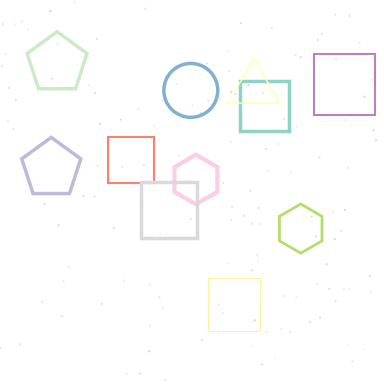[{"shape": "square", "thickness": 2.5, "radius": 0.32, "center": [0.687, 0.726]}, {"shape": "triangle", "thickness": 1, "radius": 0.39, "center": [0.66, 0.771]}, {"shape": "pentagon", "thickness": 2.5, "radius": 0.4, "center": [0.133, 0.562]}, {"shape": "square", "thickness": 1.5, "radius": 0.3, "center": [0.341, 0.585]}, {"shape": "circle", "thickness": 2.5, "radius": 0.35, "center": [0.496, 0.765]}, {"shape": "hexagon", "thickness": 2, "radius": 0.32, "center": [0.781, 0.406]}, {"shape": "hexagon", "thickness": 3, "radius": 0.32, "center": [0.509, 0.534]}, {"shape": "square", "thickness": 2.5, "radius": 0.37, "center": [0.439, 0.455]}, {"shape": "square", "thickness": 1.5, "radius": 0.39, "center": [0.894, 0.781]}, {"shape": "pentagon", "thickness": 2.5, "radius": 0.41, "center": [0.148, 0.836]}, {"shape": "square", "thickness": 0.5, "radius": 0.34, "center": [0.608, 0.209]}]